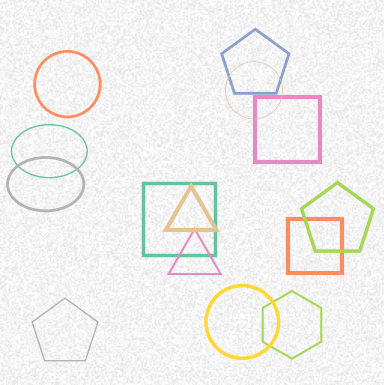[{"shape": "square", "thickness": 2.5, "radius": 0.47, "center": [0.464, 0.431]}, {"shape": "oval", "thickness": 1, "radius": 0.49, "center": [0.128, 0.607]}, {"shape": "circle", "thickness": 2, "radius": 0.43, "center": [0.175, 0.781]}, {"shape": "square", "thickness": 3, "radius": 0.35, "center": [0.818, 0.361]}, {"shape": "pentagon", "thickness": 2, "radius": 0.46, "center": [0.663, 0.832]}, {"shape": "square", "thickness": 3, "radius": 0.43, "center": [0.747, 0.663]}, {"shape": "triangle", "thickness": 1.5, "radius": 0.39, "center": [0.506, 0.327]}, {"shape": "hexagon", "thickness": 1.5, "radius": 0.44, "center": [0.758, 0.156]}, {"shape": "pentagon", "thickness": 2.5, "radius": 0.49, "center": [0.877, 0.427]}, {"shape": "circle", "thickness": 2.5, "radius": 0.47, "center": [0.629, 0.164]}, {"shape": "circle", "thickness": 0.5, "radius": 0.37, "center": [0.66, 0.766]}, {"shape": "triangle", "thickness": 3, "radius": 0.38, "center": [0.496, 0.441]}, {"shape": "pentagon", "thickness": 1, "radius": 0.45, "center": [0.169, 0.136]}, {"shape": "oval", "thickness": 2, "radius": 0.5, "center": [0.119, 0.522]}]